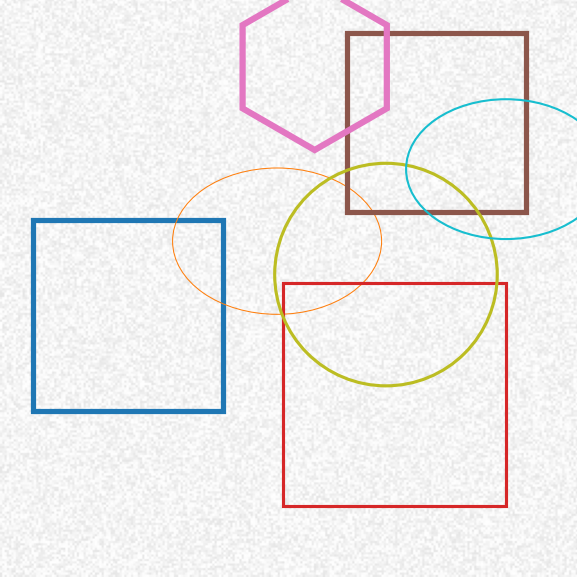[{"shape": "square", "thickness": 2.5, "radius": 0.83, "center": [0.222, 0.453]}, {"shape": "oval", "thickness": 0.5, "radius": 0.9, "center": [0.48, 0.582]}, {"shape": "square", "thickness": 1.5, "radius": 0.97, "center": [0.683, 0.316]}, {"shape": "square", "thickness": 2.5, "radius": 0.78, "center": [0.756, 0.787]}, {"shape": "hexagon", "thickness": 3, "radius": 0.72, "center": [0.545, 0.884]}, {"shape": "circle", "thickness": 1.5, "radius": 0.96, "center": [0.668, 0.524]}, {"shape": "oval", "thickness": 1, "radius": 0.86, "center": [0.876, 0.706]}]